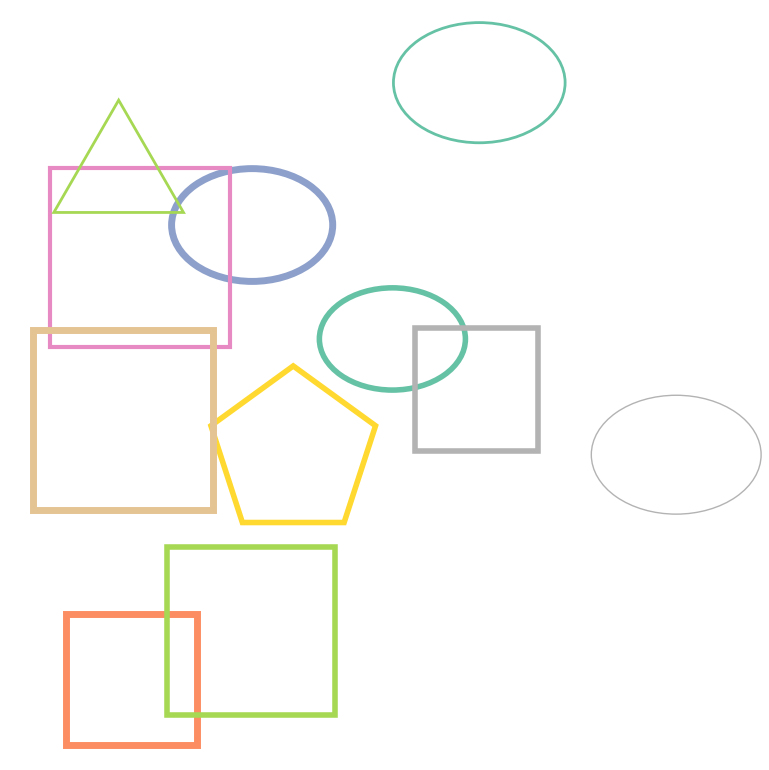[{"shape": "oval", "thickness": 2, "radius": 0.47, "center": [0.51, 0.56]}, {"shape": "oval", "thickness": 1, "radius": 0.56, "center": [0.622, 0.893]}, {"shape": "square", "thickness": 2.5, "radius": 0.43, "center": [0.17, 0.118]}, {"shape": "oval", "thickness": 2.5, "radius": 0.52, "center": [0.327, 0.708]}, {"shape": "square", "thickness": 1.5, "radius": 0.58, "center": [0.182, 0.665]}, {"shape": "square", "thickness": 2, "radius": 0.55, "center": [0.326, 0.181]}, {"shape": "triangle", "thickness": 1, "radius": 0.49, "center": [0.154, 0.773]}, {"shape": "pentagon", "thickness": 2, "radius": 0.56, "center": [0.381, 0.412]}, {"shape": "square", "thickness": 2.5, "radius": 0.58, "center": [0.159, 0.455]}, {"shape": "square", "thickness": 2, "radius": 0.4, "center": [0.619, 0.494]}, {"shape": "oval", "thickness": 0.5, "radius": 0.55, "center": [0.878, 0.409]}]